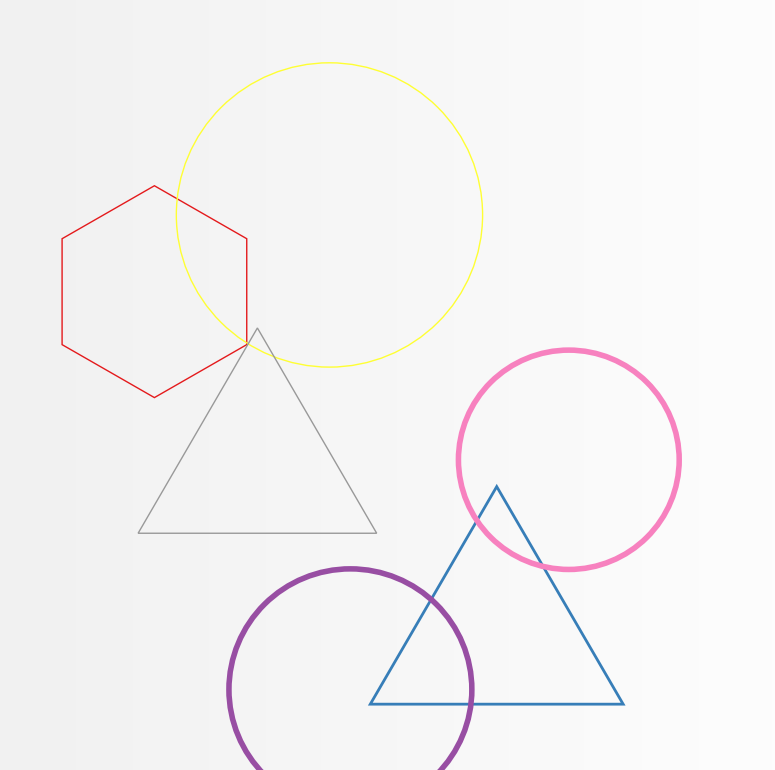[{"shape": "hexagon", "thickness": 0.5, "radius": 0.69, "center": [0.199, 0.621]}, {"shape": "triangle", "thickness": 1, "radius": 0.94, "center": [0.641, 0.18]}, {"shape": "circle", "thickness": 2, "radius": 0.78, "center": [0.452, 0.105]}, {"shape": "circle", "thickness": 0.5, "radius": 0.99, "center": [0.425, 0.721]}, {"shape": "circle", "thickness": 2, "radius": 0.71, "center": [0.734, 0.403]}, {"shape": "triangle", "thickness": 0.5, "radius": 0.89, "center": [0.332, 0.396]}]